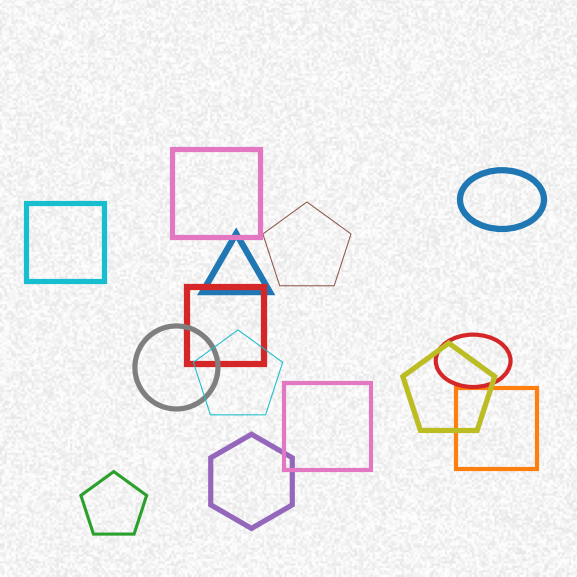[{"shape": "oval", "thickness": 3, "radius": 0.36, "center": [0.869, 0.653]}, {"shape": "triangle", "thickness": 3, "radius": 0.34, "center": [0.409, 0.527]}, {"shape": "square", "thickness": 2, "radius": 0.35, "center": [0.86, 0.257]}, {"shape": "pentagon", "thickness": 1.5, "radius": 0.3, "center": [0.197, 0.123]}, {"shape": "oval", "thickness": 2, "radius": 0.32, "center": [0.819, 0.374]}, {"shape": "square", "thickness": 3, "radius": 0.34, "center": [0.39, 0.436]}, {"shape": "hexagon", "thickness": 2.5, "radius": 0.41, "center": [0.436, 0.166]}, {"shape": "pentagon", "thickness": 0.5, "radius": 0.4, "center": [0.531, 0.569]}, {"shape": "square", "thickness": 2, "radius": 0.38, "center": [0.567, 0.261]}, {"shape": "square", "thickness": 2.5, "radius": 0.38, "center": [0.374, 0.665]}, {"shape": "circle", "thickness": 2.5, "radius": 0.36, "center": [0.305, 0.363]}, {"shape": "pentagon", "thickness": 2.5, "radius": 0.42, "center": [0.777, 0.321]}, {"shape": "square", "thickness": 2.5, "radius": 0.34, "center": [0.113, 0.58]}, {"shape": "pentagon", "thickness": 0.5, "radius": 0.41, "center": [0.412, 0.347]}]